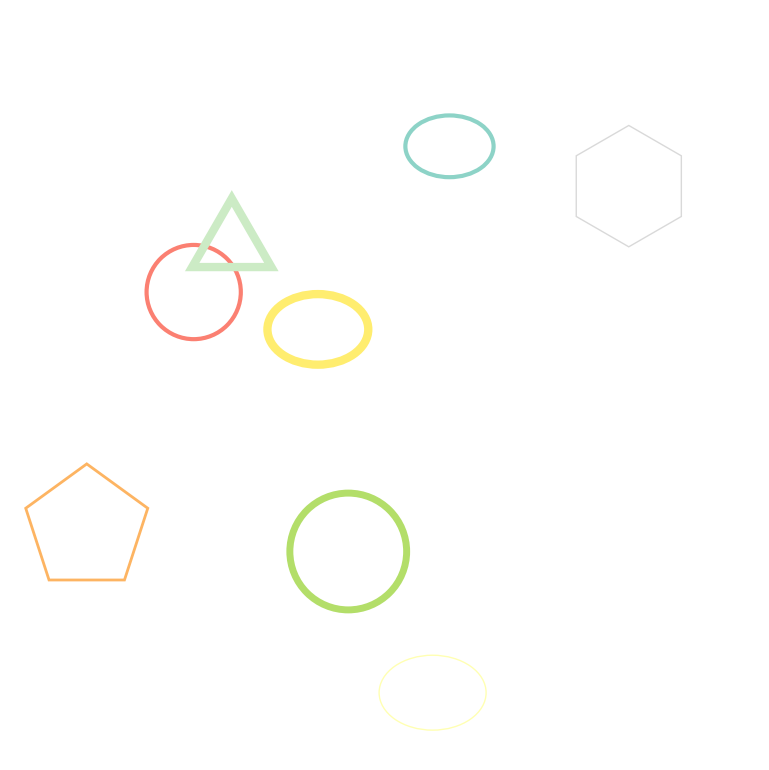[{"shape": "oval", "thickness": 1.5, "radius": 0.29, "center": [0.584, 0.81]}, {"shape": "oval", "thickness": 0.5, "radius": 0.35, "center": [0.562, 0.1]}, {"shape": "circle", "thickness": 1.5, "radius": 0.31, "center": [0.252, 0.621]}, {"shape": "pentagon", "thickness": 1, "radius": 0.42, "center": [0.113, 0.314]}, {"shape": "circle", "thickness": 2.5, "radius": 0.38, "center": [0.452, 0.284]}, {"shape": "hexagon", "thickness": 0.5, "radius": 0.39, "center": [0.817, 0.758]}, {"shape": "triangle", "thickness": 3, "radius": 0.3, "center": [0.301, 0.683]}, {"shape": "oval", "thickness": 3, "radius": 0.33, "center": [0.413, 0.572]}]